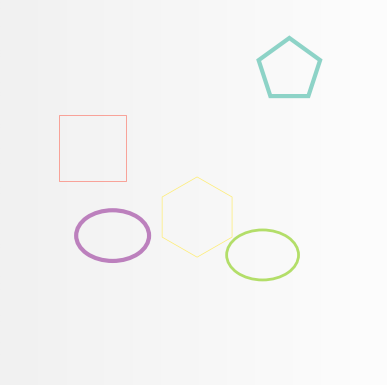[{"shape": "pentagon", "thickness": 3, "radius": 0.42, "center": [0.747, 0.818]}, {"shape": "square", "thickness": 0.5, "radius": 0.43, "center": [0.239, 0.616]}, {"shape": "oval", "thickness": 2, "radius": 0.46, "center": [0.678, 0.338]}, {"shape": "oval", "thickness": 3, "radius": 0.47, "center": [0.291, 0.388]}, {"shape": "hexagon", "thickness": 0.5, "radius": 0.52, "center": [0.509, 0.436]}]